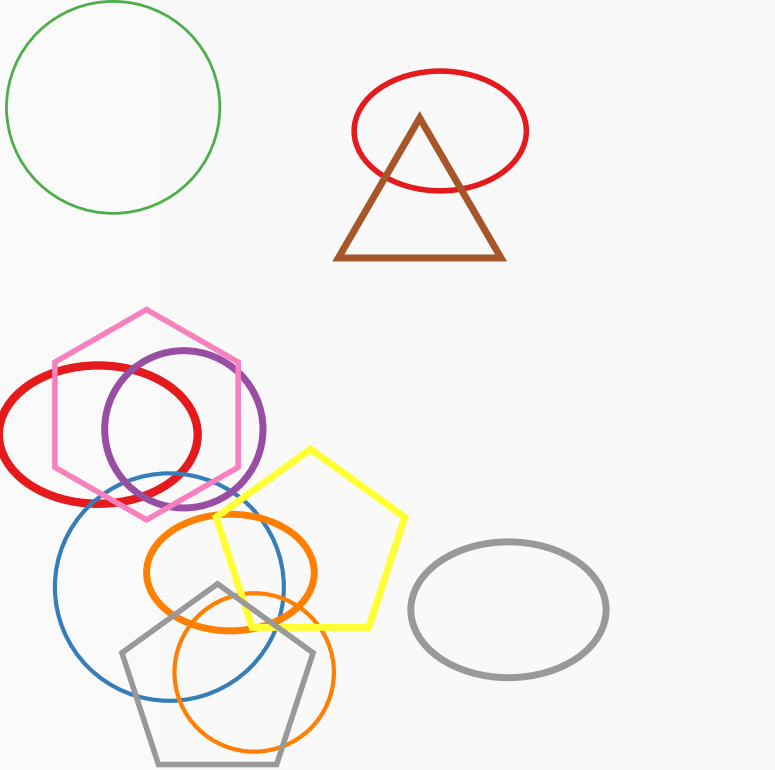[{"shape": "oval", "thickness": 2, "radius": 0.56, "center": [0.568, 0.83]}, {"shape": "oval", "thickness": 3, "radius": 0.64, "center": [0.127, 0.436]}, {"shape": "circle", "thickness": 1.5, "radius": 0.74, "center": [0.219, 0.238]}, {"shape": "circle", "thickness": 1, "radius": 0.69, "center": [0.146, 0.861]}, {"shape": "circle", "thickness": 2.5, "radius": 0.51, "center": [0.237, 0.442]}, {"shape": "circle", "thickness": 1.5, "radius": 0.51, "center": [0.328, 0.127]}, {"shape": "oval", "thickness": 2.5, "radius": 0.54, "center": [0.297, 0.256]}, {"shape": "pentagon", "thickness": 2.5, "radius": 0.64, "center": [0.401, 0.289]}, {"shape": "triangle", "thickness": 2.5, "radius": 0.61, "center": [0.542, 0.726]}, {"shape": "hexagon", "thickness": 2, "radius": 0.68, "center": [0.189, 0.461]}, {"shape": "oval", "thickness": 2.5, "radius": 0.63, "center": [0.656, 0.208]}, {"shape": "pentagon", "thickness": 2, "radius": 0.65, "center": [0.281, 0.112]}]